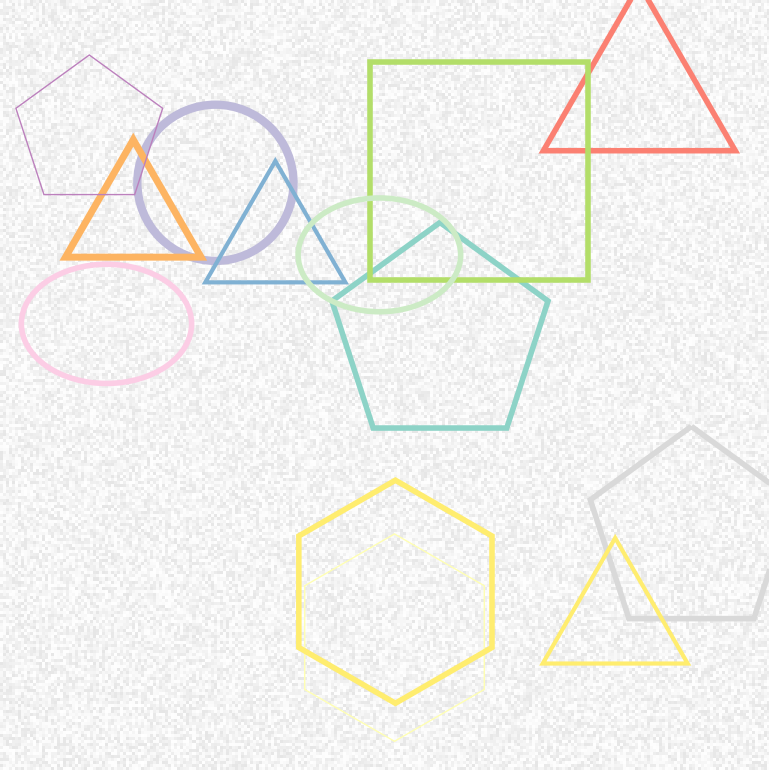[{"shape": "pentagon", "thickness": 2, "radius": 0.74, "center": [0.571, 0.563]}, {"shape": "hexagon", "thickness": 0.5, "radius": 0.67, "center": [0.512, 0.172]}, {"shape": "circle", "thickness": 3, "radius": 0.51, "center": [0.28, 0.763]}, {"shape": "triangle", "thickness": 2, "radius": 0.72, "center": [0.83, 0.876]}, {"shape": "triangle", "thickness": 1.5, "radius": 0.53, "center": [0.358, 0.686]}, {"shape": "triangle", "thickness": 2.5, "radius": 0.51, "center": [0.173, 0.717]}, {"shape": "square", "thickness": 2, "radius": 0.71, "center": [0.622, 0.778]}, {"shape": "oval", "thickness": 2, "radius": 0.55, "center": [0.138, 0.579]}, {"shape": "pentagon", "thickness": 2, "radius": 0.69, "center": [0.898, 0.308]}, {"shape": "pentagon", "thickness": 0.5, "radius": 0.5, "center": [0.116, 0.828]}, {"shape": "oval", "thickness": 2, "radius": 0.53, "center": [0.493, 0.669]}, {"shape": "hexagon", "thickness": 2, "radius": 0.72, "center": [0.514, 0.231]}, {"shape": "triangle", "thickness": 1.5, "radius": 0.54, "center": [0.799, 0.193]}]